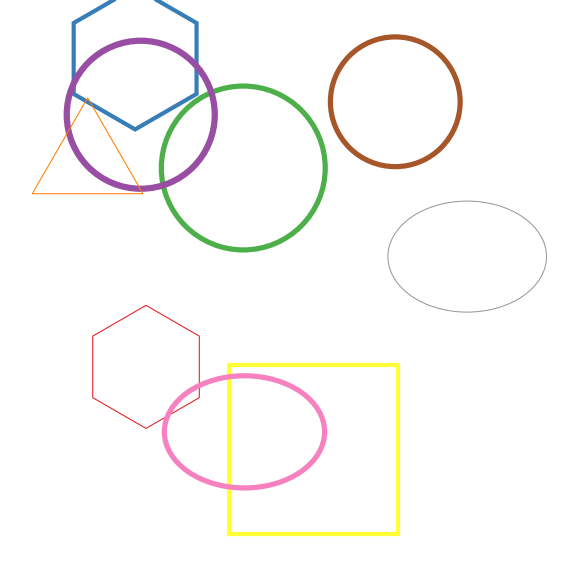[{"shape": "hexagon", "thickness": 0.5, "radius": 0.53, "center": [0.253, 0.364]}, {"shape": "hexagon", "thickness": 2, "radius": 0.61, "center": [0.234, 0.898]}, {"shape": "circle", "thickness": 2.5, "radius": 0.71, "center": [0.421, 0.708]}, {"shape": "circle", "thickness": 3, "radius": 0.64, "center": [0.244, 0.8]}, {"shape": "triangle", "thickness": 0.5, "radius": 0.55, "center": [0.152, 0.719]}, {"shape": "square", "thickness": 2, "radius": 0.73, "center": [0.543, 0.22]}, {"shape": "circle", "thickness": 2.5, "radius": 0.56, "center": [0.684, 0.823]}, {"shape": "oval", "thickness": 2.5, "radius": 0.69, "center": [0.423, 0.251]}, {"shape": "oval", "thickness": 0.5, "radius": 0.69, "center": [0.809, 0.555]}]